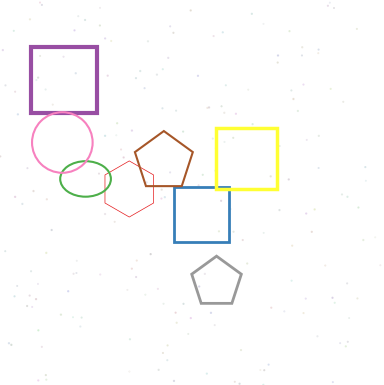[{"shape": "hexagon", "thickness": 0.5, "radius": 0.36, "center": [0.336, 0.509]}, {"shape": "square", "thickness": 2, "radius": 0.36, "center": [0.523, 0.443]}, {"shape": "oval", "thickness": 1.5, "radius": 0.33, "center": [0.222, 0.535]}, {"shape": "square", "thickness": 3, "radius": 0.43, "center": [0.166, 0.792]}, {"shape": "square", "thickness": 2.5, "radius": 0.4, "center": [0.64, 0.589]}, {"shape": "pentagon", "thickness": 1.5, "radius": 0.4, "center": [0.426, 0.581]}, {"shape": "circle", "thickness": 1.5, "radius": 0.39, "center": [0.162, 0.63]}, {"shape": "pentagon", "thickness": 2, "radius": 0.34, "center": [0.562, 0.267]}]